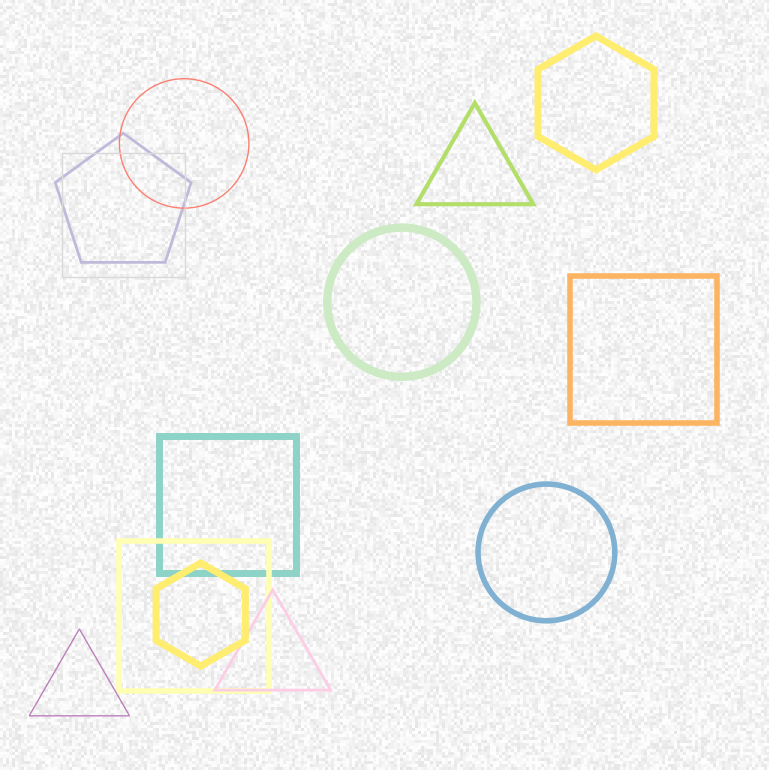[{"shape": "square", "thickness": 2.5, "radius": 0.44, "center": [0.295, 0.345]}, {"shape": "square", "thickness": 2, "radius": 0.49, "center": [0.252, 0.2]}, {"shape": "pentagon", "thickness": 1, "radius": 0.46, "center": [0.16, 0.734]}, {"shape": "circle", "thickness": 0.5, "radius": 0.42, "center": [0.239, 0.814]}, {"shape": "circle", "thickness": 2, "radius": 0.44, "center": [0.71, 0.283]}, {"shape": "square", "thickness": 2, "radius": 0.48, "center": [0.835, 0.546]}, {"shape": "triangle", "thickness": 1.5, "radius": 0.44, "center": [0.617, 0.779]}, {"shape": "triangle", "thickness": 1, "radius": 0.43, "center": [0.354, 0.147]}, {"shape": "square", "thickness": 0.5, "radius": 0.4, "center": [0.161, 0.721]}, {"shape": "triangle", "thickness": 0.5, "radius": 0.38, "center": [0.103, 0.108]}, {"shape": "circle", "thickness": 3, "radius": 0.48, "center": [0.522, 0.608]}, {"shape": "hexagon", "thickness": 2.5, "radius": 0.33, "center": [0.261, 0.202]}, {"shape": "hexagon", "thickness": 2.5, "radius": 0.43, "center": [0.774, 0.866]}]